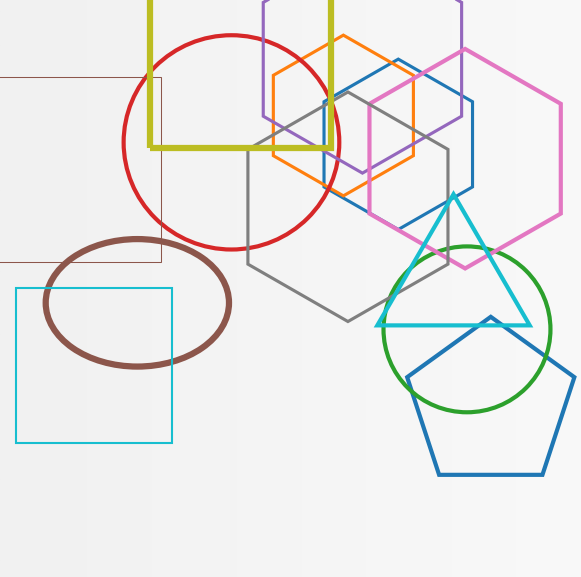[{"shape": "hexagon", "thickness": 1.5, "radius": 0.74, "center": [0.685, 0.749]}, {"shape": "pentagon", "thickness": 2, "radius": 0.76, "center": [0.844, 0.299]}, {"shape": "hexagon", "thickness": 1.5, "radius": 0.7, "center": [0.591, 0.799]}, {"shape": "circle", "thickness": 2, "radius": 0.72, "center": [0.803, 0.429]}, {"shape": "circle", "thickness": 2, "radius": 0.93, "center": [0.398, 0.753]}, {"shape": "hexagon", "thickness": 1.5, "radius": 0.99, "center": [0.624, 0.896]}, {"shape": "square", "thickness": 0.5, "radius": 0.8, "center": [0.118, 0.706]}, {"shape": "oval", "thickness": 3, "radius": 0.79, "center": [0.236, 0.475]}, {"shape": "hexagon", "thickness": 2, "radius": 0.95, "center": [0.8, 0.724]}, {"shape": "hexagon", "thickness": 1.5, "radius": 0.99, "center": [0.599, 0.641]}, {"shape": "square", "thickness": 3, "radius": 0.78, "center": [0.414, 0.899]}, {"shape": "triangle", "thickness": 2, "radius": 0.76, "center": [0.78, 0.511]}, {"shape": "square", "thickness": 1, "radius": 0.67, "center": [0.161, 0.367]}]